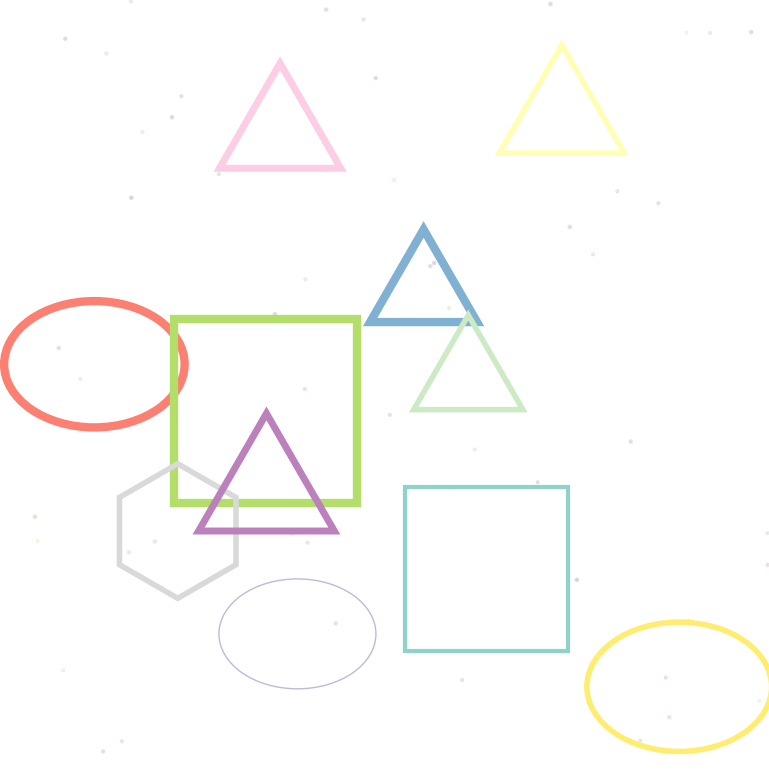[{"shape": "square", "thickness": 1.5, "radius": 0.53, "center": [0.632, 0.261]}, {"shape": "triangle", "thickness": 2, "radius": 0.47, "center": [0.73, 0.848]}, {"shape": "oval", "thickness": 0.5, "radius": 0.51, "center": [0.386, 0.177]}, {"shape": "oval", "thickness": 3, "radius": 0.59, "center": [0.123, 0.527]}, {"shape": "triangle", "thickness": 3, "radius": 0.4, "center": [0.55, 0.622]}, {"shape": "square", "thickness": 3, "radius": 0.59, "center": [0.345, 0.466]}, {"shape": "triangle", "thickness": 2.5, "radius": 0.45, "center": [0.364, 0.827]}, {"shape": "hexagon", "thickness": 2, "radius": 0.44, "center": [0.231, 0.31]}, {"shape": "triangle", "thickness": 2.5, "radius": 0.51, "center": [0.346, 0.361]}, {"shape": "triangle", "thickness": 2, "radius": 0.41, "center": [0.608, 0.509]}, {"shape": "oval", "thickness": 2, "radius": 0.6, "center": [0.882, 0.108]}]